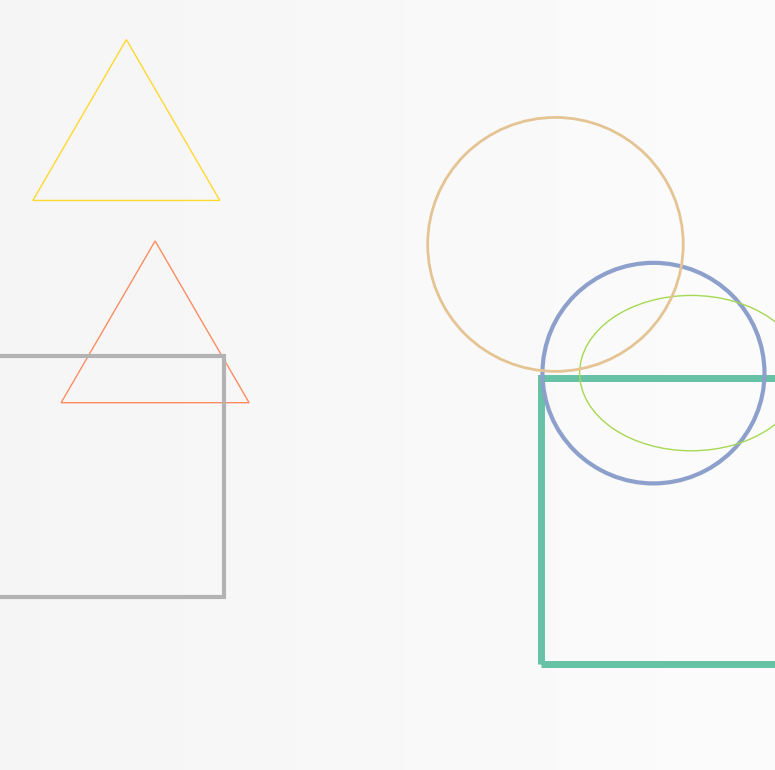[{"shape": "square", "thickness": 2.5, "radius": 0.93, "center": [0.884, 0.323]}, {"shape": "triangle", "thickness": 0.5, "radius": 0.7, "center": [0.2, 0.547]}, {"shape": "circle", "thickness": 1.5, "radius": 0.72, "center": [0.843, 0.515]}, {"shape": "oval", "thickness": 0.5, "radius": 0.72, "center": [0.892, 0.515]}, {"shape": "triangle", "thickness": 0.5, "radius": 0.7, "center": [0.163, 0.809]}, {"shape": "circle", "thickness": 1, "radius": 0.82, "center": [0.717, 0.683]}, {"shape": "square", "thickness": 1.5, "radius": 0.79, "center": [0.132, 0.381]}]